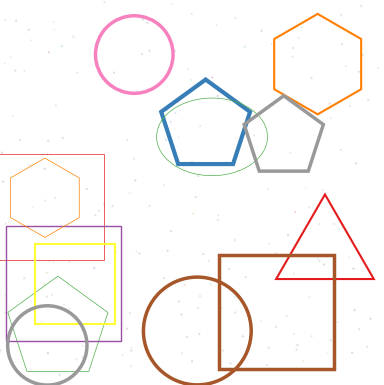[{"shape": "triangle", "thickness": 1.5, "radius": 0.73, "center": [0.844, 0.348]}, {"shape": "square", "thickness": 0.5, "radius": 0.69, "center": [0.132, 0.463]}, {"shape": "pentagon", "thickness": 3, "radius": 0.61, "center": [0.534, 0.672]}, {"shape": "oval", "thickness": 0.5, "radius": 0.72, "center": [0.551, 0.645]}, {"shape": "pentagon", "thickness": 0.5, "radius": 0.68, "center": [0.15, 0.146]}, {"shape": "square", "thickness": 1, "radius": 0.75, "center": [0.165, 0.263]}, {"shape": "hexagon", "thickness": 1.5, "radius": 0.65, "center": [0.825, 0.833]}, {"shape": "hexagon", "thickness": 0.5, "radius": 0.52, "center": [0.117, 0.486]}, {"shape": "square", "thickness": 1.5, "radius": 0.52, "center": [0.194, 0.261]}, {"shape": "circle", "thickness": 2.5, "radius": 0.7, "center": [0.512, 0.14]}, {"shape": "square", "thickness": 2.5, "radius": 0.74, "center": [0.719, 0.19]}, {"shape": "circle", "thickness": 2.5, "radius": 0.5, "center": [0.349, 0.858]}, {"shape": "circle", "thickness": 2.5, "radius": 0.51, "center": [0.123, 0.103]}, {"shape": "pentagon", "thickness": 2.5, "radius": 0.54, "center": [0.737, 0.643]}]